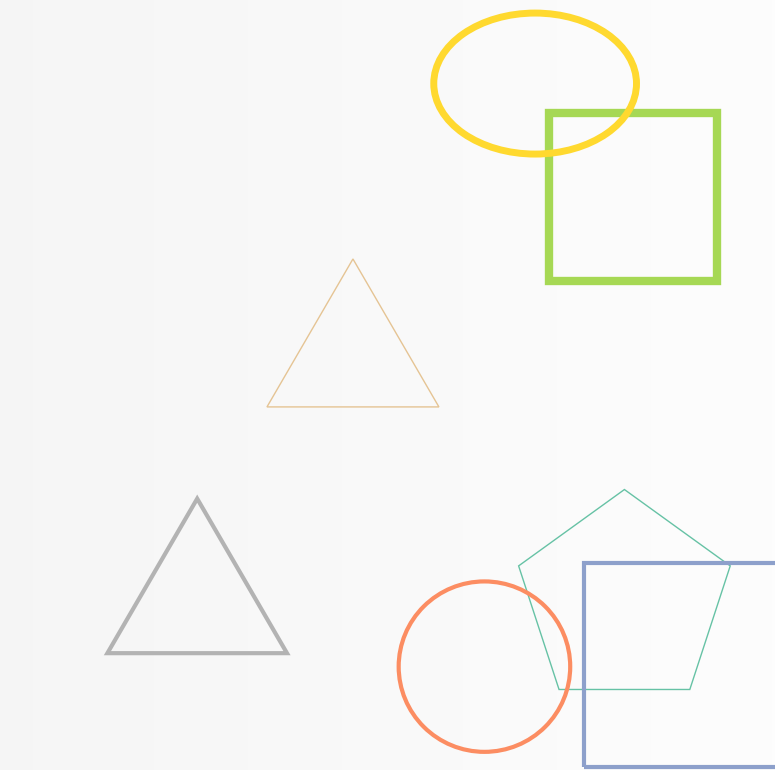[{"shape": "pentagon", "thickness": 0.5, "radius": 0.72, "center": [0.806, 0.221]}, {"shape": "circle", "thickness": 1.5, "radius": 0.55, "center": [0.625, 0.134]}, {"shape": "square", "thickness": 1.5, "radius": 0.66, "center": [0.887, 0.137]}, {"shape": "square", "thickness": 3, "radius": 0.54, "center": [0.817, 0.745]}, {"shape": "oval", "thickness": 2.5, "radius": 0.65, "center": [0.69, 0.891]}, {"shape": "triangle", "thickness": 0.5, "radius": 0.64, "center": [0.455, 0.536]}, {"shape": "triangle", "thickness": 1.5, "radius": 0.67, "center": [0.254, 0.219]}]